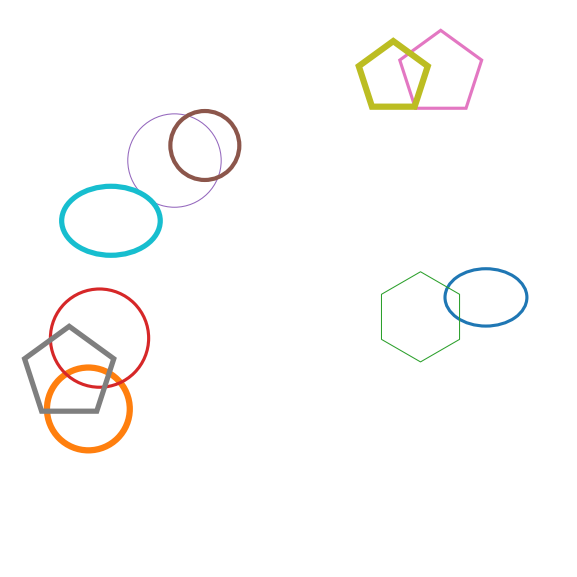[{"shape": "oval", "thickness": 1.5, "radius": 0.35, "center": [0.841, 0.484]}, {"shape": "circle", "thickness": 3, "radius": 0.36, "center": [0.153, 0.291]}, {"shape": "hexagon", "thickness": 0.5, "radius": 0.39, "center": [0.728, 0.451]}, {"shape": "circle", "thickness": 1.5, "radius": 0.43, "center": [0.172, 0.414]}, {"shape": "circle", "thickness": 0.5, "radius": 0.4, "center": [0.302, 0.721]}, {"shape": "circle", "thickness": 2, "radius": 0.3, "center": [0.355, 0.747]}, {"shape": "pentagon", "thickness": 1.5, "radius": 0.37, "center": [0.763, 0.872]}, {"shape": "pentagon", "thickness": 2.5, "radius": 0.41, "center": [0.12, 0.353]}, {"shape": "pentagon", "thickness": 3, "radius": 0.31, "center": [0.681, 0.865]}, {"shape": "oval", "thickness": 2.5, "radius": 0.43, "center": [0.192, 0.617]}]